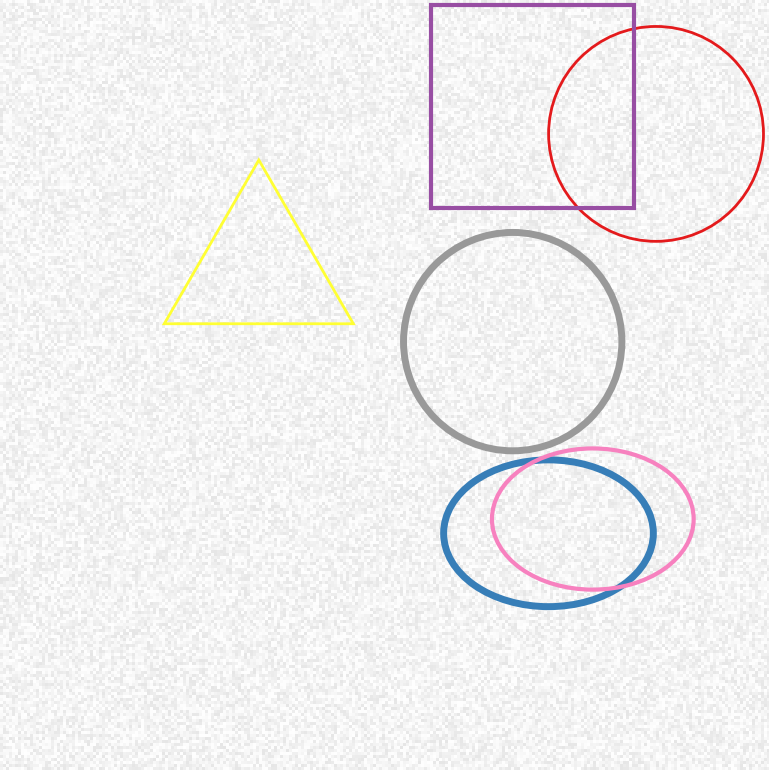[{"shape": "circle", "thickness": 1, "radius": 0.7, "center": [0.852, 0.826]}, {"shape": "oval", "thickness": 2.5, "radius": 0.68, "center": [0.712, 0.307]}, {"shape": "square", "thickness": 1.5, "radius": 0.66, "center": [0.691, 0.862]}, {"shape": "triangle", "thickness": 1, "radius": 0.71, "center": [0.336, 0.65]}, {"shape": "oval", "thickness": 1.5, "radius": 0.65, "center": [0.77, 0.326]}, {"shape": "circle", "thickness": 2.5, "radius": 0.71, "center": [0.666, 0.556]}]